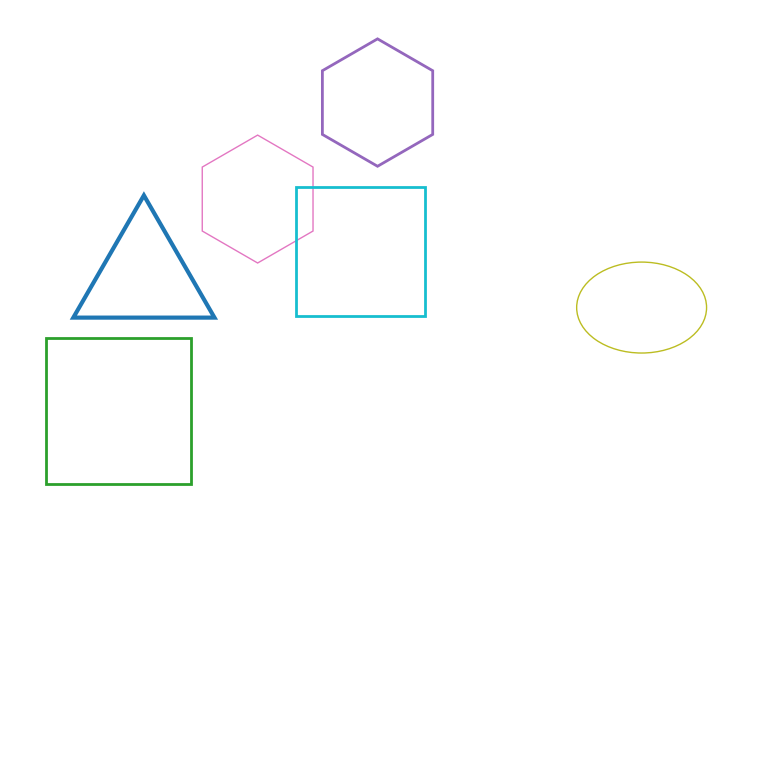[{"shape": "triangle", "thickness": 1.5, "radius": 0.53, "center": [0.187, 0.64]}, {"shape": "square", "thickness": 1, "radius": 0.47, "center": [0.154, 0.466]}, {"shape": "hexagon", "thickness": 1, "radius": 0.41, "center": [0.49, 0.867]}, {"shape": "hexagon", "thickness": 0.5, "radius": 0.42, "center": [0.335, 0.741]}, {"shape": "oval", "thickness": 0.5, "radius": 0.42, "center": [0.833, 0.601]}, {"shape": "square", "thickness": 1, "radius": 0.42, "center": [0.468, 0.673]}]